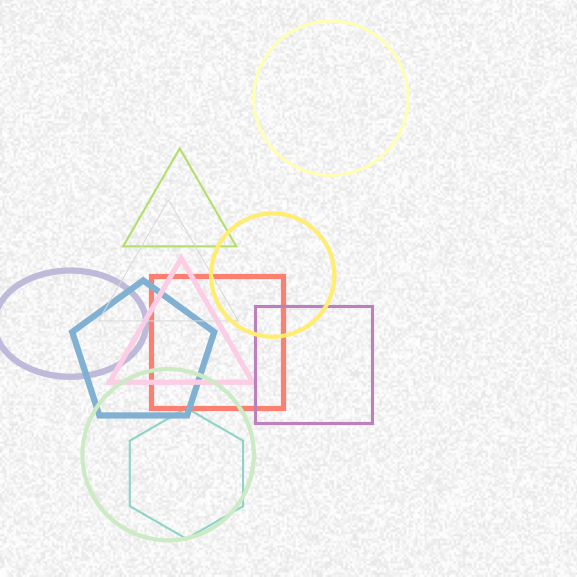[{"shape": "hexagon", "thickness": 1, "radius": 0.57, "center": [0.323, 0.179]}, {"shape": "circle", "thickness": 1.5, "radius": 0.67, "center": [0.573, 0.829]}, {"shape": "oval", "thickness": 3, "radius": 0.66, "center": [0.122, 0.439]}, {"shape": "square", "thickness": 2.5, "radius": 0.57, "center": [0.376, 0.408]}, {"shape": "pentagon", "thickness": 3, "radius": 0.65, "center": [0.248, 0.384]}, {"shape": "triangle", "thickness": 1, "radius": 0.57, "center": [0.311, 0.629]}, {"shape": "triangle", "thickness": 2.5, "radius": 0.72, "center": [0.314, 0.409]}, {"shape": "triangle", "thickness": 0.5, "radius": 0.7, "center": [0.292, 0.513]}, {"shape": "square", "thickness": 1.5, "radius": 0.51, "center": [0.542, 0.368]}, {"shape": "circle", "thickness": 2, "radius": 0.74, "center": [0.291, 0.212]}, {"shape": "circle", "thickness": 2, "radius": 0.53, "center": [0.472, 0.523]}]